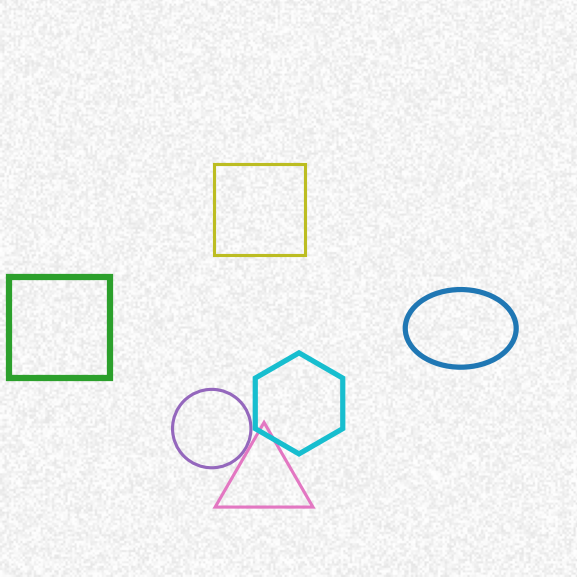[{"shape": "oval", "thickness": 2.5, "radius": 0.48, "center": [0.798, 0.431]}, {"shape": "square", "thickness": 3, "radius": 0.44, "center": [0.103, 0.432]}, {"shape": "circle", "thickness": 1.5, "radius": 0.34, "center": [0.367, 0.257]}, {"shape": "triangle", "thickness": 1.5, "radius": 0.49, "center": [0.457, 0.17]}, {"shape": "square", "thickness": 1.5, "radius": 0.4, "center": [0.449, 0.636]}, {"shape": "hexagon", "thickness": 2.5, "radius": 0.44, "center": [0.518, 0.301]}]